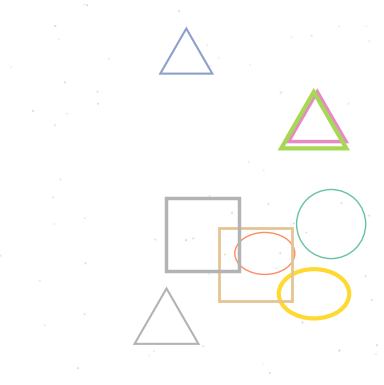[{"shape": "circle", "thickness": 1, "radius": 0.45, "center": [0.86, 0.418]}, {"shape": "oval", "thickness": 1, "radius": 0.39, "center": [0.688, 0.342]}, {"shape": "triangle", "thickness": 1.5, "radius": 0.39, "center": [0.484, 0.848]}, {"shape": "triangle", "thickness": 2.5, "radius": 0.43, "center": [0.824, 0.675]}, {"shape": "triangle", "thickness": 3, "radius": 0.49, "center": [0.815, 0.663]}, {"shape": "oval", "thickness": 3, "radius": 0.46, "center": [0.816, 0.237]}, {"shape": "square", "thickness": 2, "radius": 0.47, "center": [0.663, 0.314]}, {"shape": "triangle", "thickness": 1.5, "radius": 0.48, "center": [0.433, 0.155]}, {"shape": "square", "thickness": 2.5, "radius": 0.48, "center": [0.526, 0.391]}]